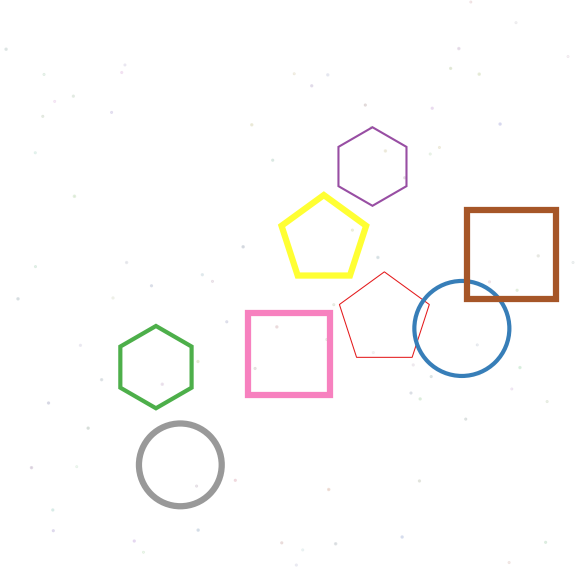[{"shape": "pentagon", "thickness": 0.5, "radius": 0.41, "center": [0.666, 0.447]}, {"shape": "circle", "thickness": 2, "radius": 0.41, "center": [0.8, 0.43]}, {"shape": "hexagon", "thickness": 2, "radius": 0.36, "center": [0.27, 0.363]}, {"shape": "hexagon", "thickness": 1, "radius": 0.34, "center": [0.645, 0.711]}, {"shape": "pentagon", "thickness": 3, "radius": 0.39, "center": [0.561, 0.584]}, {"shape": "square", "thickness": 3, "radius": 0.38, "center": [0.886, 0.558]}, {"shape": "square", "thickness": 3, "radius": 0.35, "center": [0.501, 0.386]}, {"shape": "circle", "thickness": 3, "radius": 0.36, "center": [0.312, 0.194]}]